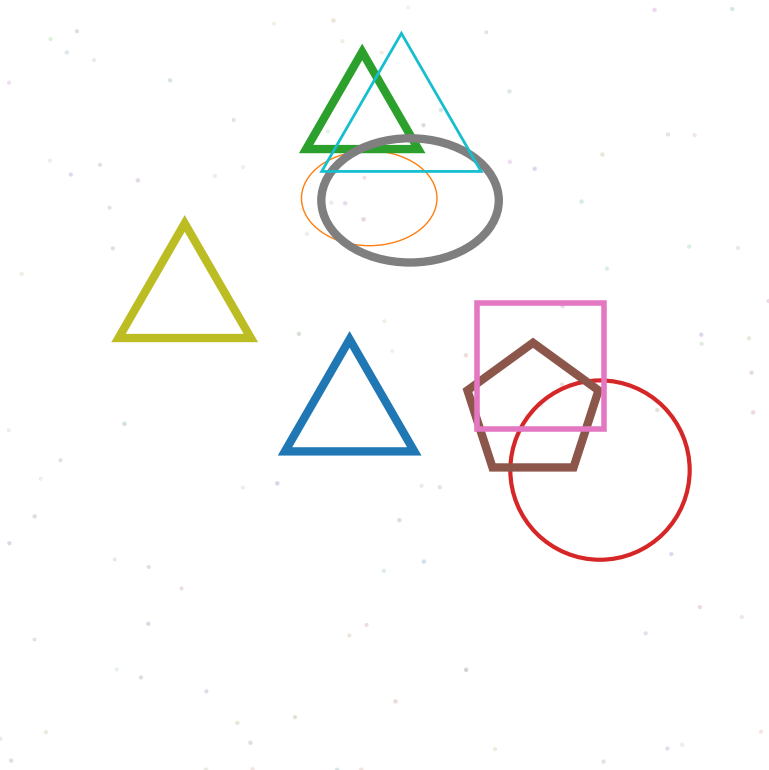[{"shape": "triangle", "thickness": 3, "radius": 0.48, "center": [0.454, 0.462]}, {"shape": "oval", "thickness": 0.5, "radius": 0.44, "center": [0.48, 0.743]}, {"shape": "triangle", "thickness": 3, "radius": 0.42, "center": [0.47, 0.848]}, {"shape": "circle", "thickness": 1.5, "radius": 0.58, "center": [0.779, 0.39]}, {"shape": "pentagon", "thickness": 3, "radius": 0.45, "center": [0.692, 0.465]}, {"shape": "square", "thickness": 2, "radius": 0.41, "center": [0.702, 0.525]}, {"shape": "oval", "thickness": 3, "radius": 0.58, "center": [0.533, 0.74]}, {"shape": "triangle", "thickness": 3, "radius": 0.5, "center": [0.24, 0.611]}, {"shape": "triangle", "thickness": 1, "radius": 0.6, "center": [0.521, 0.837]}]